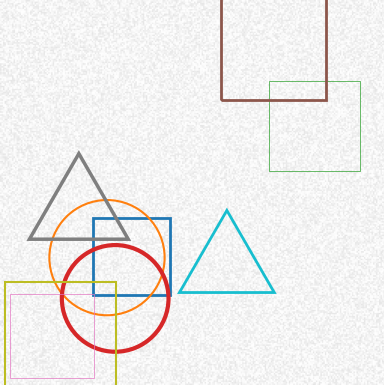[{"shape": "square", "thickness": 2, "radius": 0.5, "center": [0.341, 0.334]}, {"shape": "circle", "thickness": 1.5, "radius": 0.75, "center": [0.278, 0.331]}, {"shape": "square", "thickness": 0.5, "radius": 0.59, "center": [0.816, 0.673]}, {"shape": "circle", "thickness": 3, "radius": 0.69, "center": [0.299, 0.225]}, {"shape": "square", "thickness": 2, "radius": 0.68, "center": [0.71, 0.876]}, {"shape": "square", "thickness": 0.5, "radius": 0.54, "center": [0.134, 0.127]}, {"shape": "triangle", "thickness": 2.5, "radius": 0.74, "center": [0.205, 0.453]}, {"shape": "square", "thickness": 1.5, "radius": 0.72, "center": [0.158, 0.122]}, {"shape": "triangle", "thickness": 2, "radius": 0.71, "center": [0.589, 0.311]}]